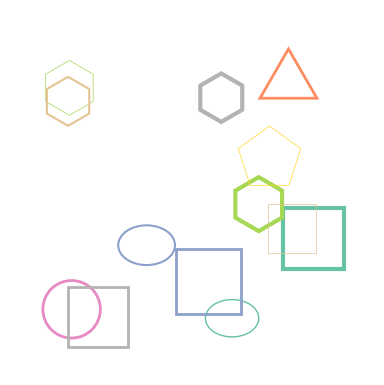[{"shape": "oval", "thickness": 1, "radius": 0.35, "center": [0.603, 0.173]}, {"shape": "square", "thickness": 3, "radius": 0.4, "center": [0.815, 0.38]}, {"shape": "triangle", "thickness": 2, "radius": 0.43, "center": [0.749, 0.788]}, {"shape": "oval", "thickness": 1.5, "radius": 0.37, "center": [0.381, 0.363]}, {"shape": "square", "thickness": 2, "radius": 0.42, "center": [0.542, 0.269]}, {"shape": "circle", "thickness": 2, "radius": 0.37, "center": [0.186, 0.197]}, {"shape": "hexagon", "thickness": 3, "radius": 0.35, "center": [0.672, 0.47]}, {"shape": "hexagon", "thickness": 0.5, "radius": 0.36, "center": [0.18, 0.772]}, {"shape": "pentagon", "thickness": 0.5, "radius": 0.43, "center": [0.7, 0.588]}, {"shape": "hexagon", "thickness": 1.5, "radius": 0.32, "center": [0.177, 0.737]}, {"shape": "square", "thickness": 0.5, "radius": 0.32, "center": [0.758, 0.407]}, {"shape": "square", "thickness": 2, "radius": 0.39, "center": [0.255, 0.177]}, {"shape": "hexagon", "thickness": 3, "radius": 0.31, "center": [0.575, 0.746]}]